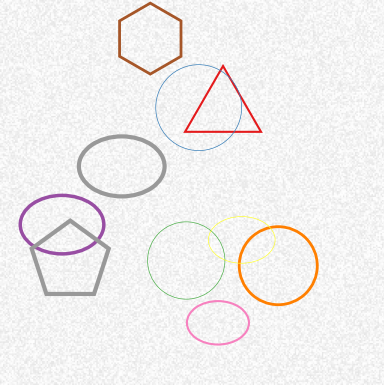[{"shape": "triangle", "thickness": 1.5, "radius": 0.57, "center": [0.579, 0.715]}, {"shape": "circle", "thickness": 0.5, "radius": 0.56, "center": [0.516, 0.72]}, {"shape": "circle", "thickness": 0.5, "radius": 0.5, "center": [0.484, 0.323]}, {"shape": "oval", "thickness": 2.5, "radius": 0.54, "center": [0.161, 0.417]}, {"shape": "circle", "thickness": 2, "radius": 0.51, "center": [0.723, 0.31]}, {"shape": "oval", "thickness": 0.5, "radius": 0.43, "center": [0.628, 0.377]}, {"shape": "hexagon", "thickness": 2, "radius": 0.46, "center": [0.39, 0.9]}, {"shape": "oval", "thickness": 1.5, "radius": 0.4, "center": [0.566, 0.162]}, {"shape": "pentagon", "thickness": 3, "radius": 0.53, "center": [0.182, 0.322]}, {"shape": "oval", "thickness": 3, "radius": 0.56, "center": [0.316, 0.568]}]